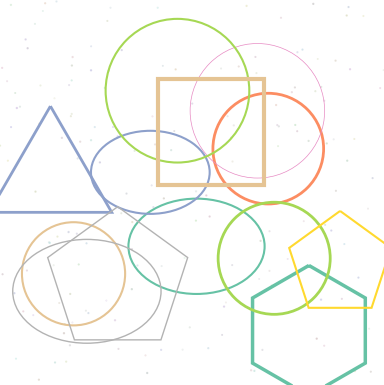[{"shape": "hexagon", "thickness": 2.5, "radius": 0.85, "center": [0.802, 0.141]}, {"shape": "oval", "thickness": 1.5, "radius": 0.88, "center": [0.51, 0.36]}, {"shape": "circle", "thickness": 2, "radius": 0.72, "center": [0.697, 0.614]}, {"shape": "oval", "thickness": 1.5, "radius": 0.77, "center": [0.39, 0.552]}, {"shape": "triangle", "thickness": 2, "radius": 0.92, "center": [0.131, 0.54]}, {"shape": "circle", "thickness": 0.5, "radius": 0.87, "center": [0.669, 0.712]}, {"shape": "circle", "thickness": 2, "radius": 0.73, "center": [0.712, 0.329]}, {"shape": "circle", "thickness": 1.5, "radius": 0.93, "center": [0.461, 0.764]}, {"shape": "pentagon", "thickness": 1.5, "radius": 0.7, "center": [0.883, 0.313]}, {"shape": "circle", "thickness": 1.5, "radius": 0.67, "center": [0.191, 0.289]}, {"shape": "square", "thickness": 3, "radius": 0.69, "center": [0.549, 0.658]}, {"shape": "oval", "thickness": 1, "radius": 0.96, "center": [0.226, 0.243]}, {"shape": "pentagon", "thickness": 1, "radius": 0.96, "center": [0.306, 0.272]}]